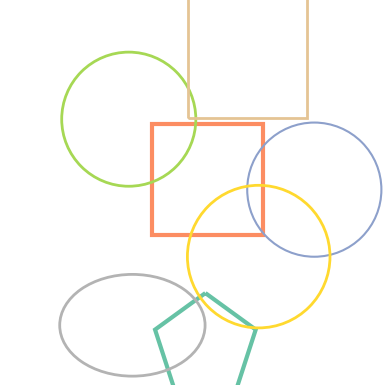[{"shape": "pentagon", "thickness": 3, "radius": 0.69, "center": [0.533, 0.101]}, {"shape": "square", "thickness": 3, "radius": 0.72, "center": [0.539, 0.534]}, {"shape": "circle", "thickness": 1.5, "radius": 0.87, "center": [0.816, 0.507]}, {"shape": "circle", "thickness": 2, "radius": 0.87, "center": [0.334, 0.69]}, {"shape": "circle", "thickness": 2, "radius": 0.93, "center": [0.672, 0.333]}, {"shape": "square", "thickness": 2, "radius": 0.77, "center": [0.642, 0.848]}, {"shape": "oval", "thickness": 2, "radius": 0.94, "center": [0.344, 0.155]}]